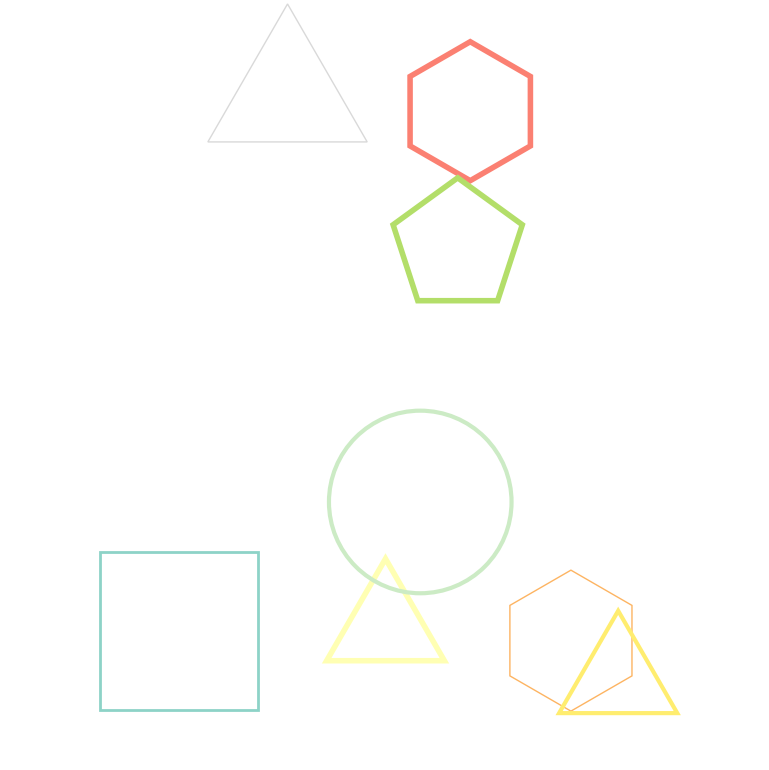[{"shape": "square", "thickness": 1, "radius": 0.51, "center": [0.233, 0.18]}, {"shape": "triangle", "thickness": 2, "radius": 0.44, "center": [0.501, 0.186]}, {"shape": "hexagon", "thickness": 2, "radius": 0.45, "center": [0.611, 0.856]}, {"shape": "hexagon", "thickness": 0.5, "radius": 0.46, "center": [0.741, 0.168]}, {"shape": "pentagon", "thickness": 2, "radius": 0.44, "center": [0.594, 0.681]}, {"shape": "triangle", "thickness": 0.5, "radius": 0.6, "center": [0.373, 0.875]}, {"shape": "circle", "thickness": 1.5, "radius": 0.59, "center": [0.546, 0.348]}, {"shape": "triangle", "thickness": 1.5, "radius": 0.44, "center": [0.803, 0.118]}]